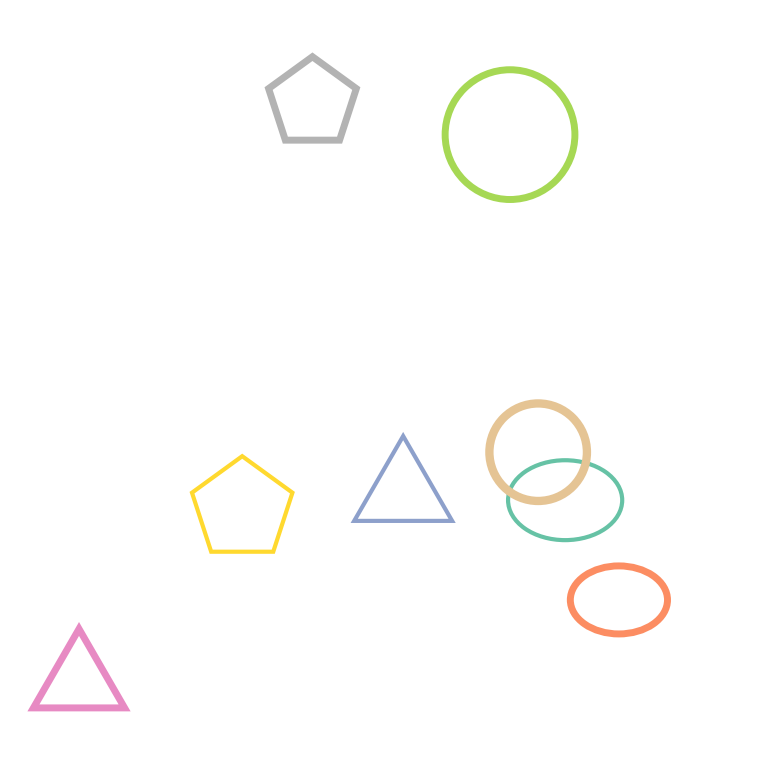[{"shape": "oval", "thickness": 1.5, "radius": 0.37, "center": [0.734, 0.35]}, {"shape": "oval", "thickness": 2.5, "radius": 0.32, "center": [0.804, 0.221]}, {"shape": "triangle", "thickness": 1.5, "radius": 0.37, "center": [0.524, 0.36]}, {"shape": "triangle", "thickness": 2.5, "radius": 0.34, "center": [0.103, 0.115]}, {"shape": "circle", "thickness": 2.5, "radius": 0.42, "center": [0.662, 0.825]}, {"shape": "pentagon", "thickness": 1.5, "radius": 0.34, "center": [0.315, 0.339]}, {"shape": "circle", "thickness": 3, "radius": 0.32, "center": [0.699, 0.413]}, {"shape": "pentagon", "thickness": 2.5, "radius": 0.3, "center": [0.406, 0.866]}]